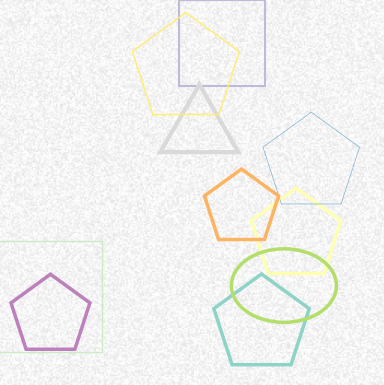[{"shape": "pentagon", "thickness": 2.5, "radius": 0.65, "center": [0.679, 0.158]}, {"shape": "pentagon", "thickness": 2.5, "radius": 0.61, "center": [0.769, 0.389]}, {"shape": "square", "thickness": 1.5, "radius": 0.56, "center": [0.576, 0.888]}, {"shape": "pentagon", "thickness": 0.5, "radius": 0.66, "center": [0.808, 0.577]}, {"shape": "pentagon", "thickness": 2.5, "radius": 0.51, "center": [0.627, 0.46]}, {"shape": "oval", "thickness": 2.5, "radius": 0.68, "center": [0.737, 0.258]}, {"shape": "triangle", "thickness": 3, "radius": 0.59, "center": [0.518, 0.663]}, {"shape": "pentagon", "thickness": 2.5, "radius": 0.54, "center": [0.131, 0.18]}, {"shape": "square", "thickness": 1, "radius": 0.72, "center": [0.121, 0.229]}, {"shape": "pentagon", "thickness": 1, "radius": 0.73, "center": [0.483, 0.821]}]